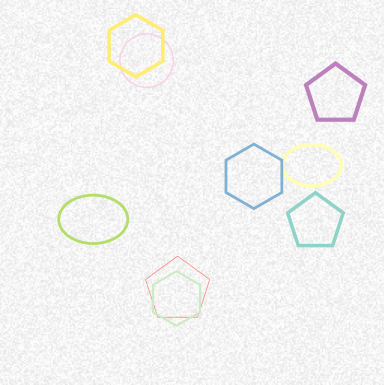[{"shape": "pentagon", "thickness": 2.5, "radius": 0.38, "center": [0.819, 0.424]}, {"shape": "oval", "thickness": 2.5, "radius": 0.38, "center": [0.81, 0.571]}, {"shape": "pentagon", "thickness": 0.5, "radius": 0.44, "center": [0.461, 0.247]}, {"shape": "hexagon", "thickness": 2, "radius": 0.42, "center": [0.659, 0.542]}, {"shape": "oval", "thickness": 2, "radius": 0.45, "center": [0.242, 0.43]}, {"shape": "circle", "thickness": 1, "radius": 0.35, "center": [0.381, 0.842]}, {"shape": "pentagon", "thickness": 3, "radius": 0.4, "center": [0.872, 0.754]}, {"shape": "hexagon", "thickness": 1.5, "radius": 0.35, "center": [0.458, 0.225]}, {"shape": "hexagon", "thickness": 2.5, "radius": 0.4, "center": [0.353, 0.881]}]